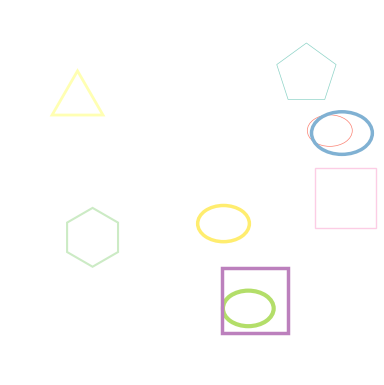[{"shape": "pentagon", "thickness": 0.5, "radius": 0.41, "center": [0.796, 0.807]}, {"shape": "triangle", "thickness": 2, "radius": 0.38, "center": [0.201, 0.739]}, {"shape": "oval", "thickness": 0.5, "radius": 0.29, "center": [0.857, 0.661]}, {"shape": "oval", "thickness": 2.5, "radius": 0.4, "center": [0.888, 0.654]}, {"shape": "oval", "thickness": 3, "radius": 0.33, "center": [0.645, 0.199]}, {"shape": "square", "thickness": 1, "radius": 0.39, "center": [0.897, 0.485]}, {"shape": "square", "thickness": 2.5, "radius": 0.43, "center": [0.663, 0.22]}, {"shape": "hexagon", "thickness": 1.5, "radius": 0.38, "center": [0.24, 0.384]}, {"shape": "oval", "thickness": 2.5, "radius": 0.34, "center": [0.581, 0.419]}]